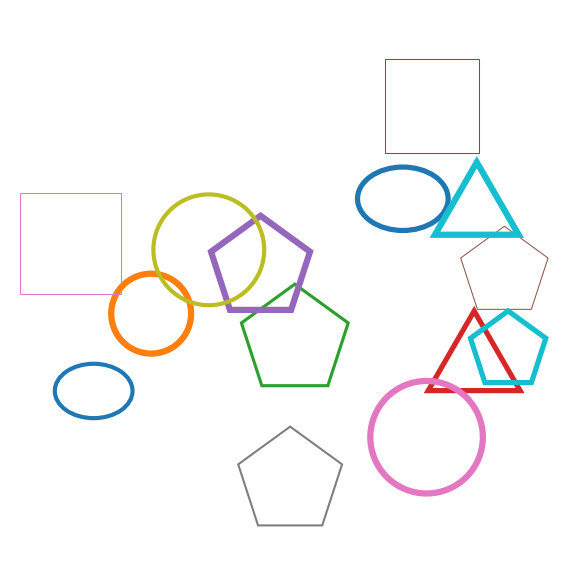[{"shape": "oval", "thickness": 2, "radius": 0.34, "center": [0.162, 0.322]}, {"shape": "oval", "thickness": 2.5, "radius": 0.39, "center": [0.698, 0.655]}, {"shape": "circle", "thickness": 3, "radius": 0.35, "center": [0.262, 0.456]}, {"shape": "pentagon", "thickness": 1.5, "radius": 0.49, "center": [0.511, 0.41]}, {"shape": "triangle", "thickness": 2.5, "radius": 0.46, "center": [0.821, 0.369]}, {"shape": "square", "thickness": 0.5, "radius": 0.41, "center": [0.748, 0.816]}, {"shape": "pentagon", "thickness": 3, "radius": 0.45, "center": [0.451, 0.535]}, {"shape": "pentagon", "thickness": 0.5, "radius": 0.4, "center": [0.873, 0.528]}, {"shape": "circle", "thickness": 3, "radius": 0.49, "center": [0.739, 0.242]}, {"shape": "square", "thickness": 0.5, "radius": 0.44, "center": [0.123, 0.577]}, {"shape": "pentagon", "thickness": 1, "radius": 0.47, "center": [0.502, 0.166]}, {"shape": "circle", "thickness": 2, "radius": 0.48, "center": [0.362, 0.567]}, {"shape": "triangle", "thickness": 3, "radius": 0.42, "center": [0.826, 0.634]}, {"shape": "pentagon", "thickness": 2.5, "radius": 0.34, "center": [0.88, 0.392]}]